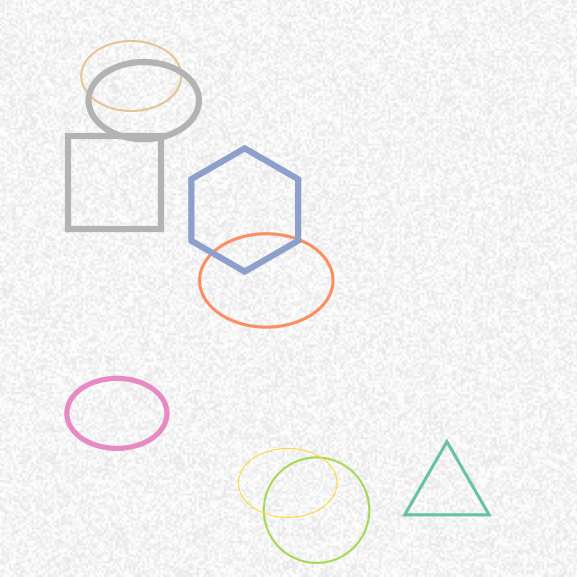[{"shape": "triangle", "thickness": 1.5, "radius": 0.42, "center": [0.774, 0.15]}, {"shape": "oval", "thickness": 1.5, "radius": 0.58, "center": [0.461, 0.514]}, {"shape": "hexagon", "thickness": 3, "radius": 0.53, "center": [0.424, 0.636]}, {"shape": "oval", "thickness": 2.5, "radius": 0.43, "center": [0.202, 0.283]}, {"shape": "circle", "thickness": 1, "radius": 0.46, "center": [0.548, 0.116]}, {"shape": "oval", "thickness": 0.5, "radius": 0.43, "center": [0.498, 0.163]}, {"shape": "oval", "thickness": 1, "radius": 0.43, "center": [0.227, 0.868]}, {"shape": "oval", "thickness": 3, "radius": 0.48, "center": [0.249, 0.825]}, {"shape": "square", "thickness": 3, "radius": 0.4, "center": [0.198, 0.684]}]